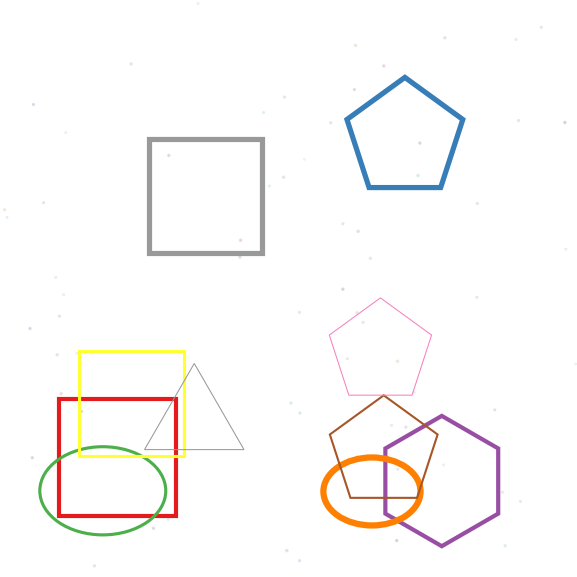[{"shape": "square", "thickness": 2, "radius": 0.51, "center": [0.204, 0.207]}, {"shape": "pentagon", "thickness": 2.5, "radius": 0.53, "center": [0.701, 0.76]}, {"shape": "oval", "thickness": 1.5, "radius": 0.55, "center": [0.178, 0.149]}, {"shape": "hexagon", "thickness": 2, "radius": 0.56, "center": [0.765, 0.166]}, {"shape": "oval", "thickness": 3, "radius": 0.42, "center": [0.644, 0.148]}, {"shape": "square", "thickness": 1.5, "radius": 0.45, "center": [0.228, 0.3]}, {"shape": "pentagon", "thickness": 1, "radius": 0.49, "center": [0.664, 0.216]}, {"shape": "pentagon", "thickness": 0.5, "radius": 0.47, "center": [0.659, 0.39]}, {"shape": "triangle", "thickness": 0.5, "radius": 0.5, "center": [0.336, 0.27]}, {"shape": "square", "thickness": 2.5, "radius": 0.49, "center": [0.355, 0.66]}]